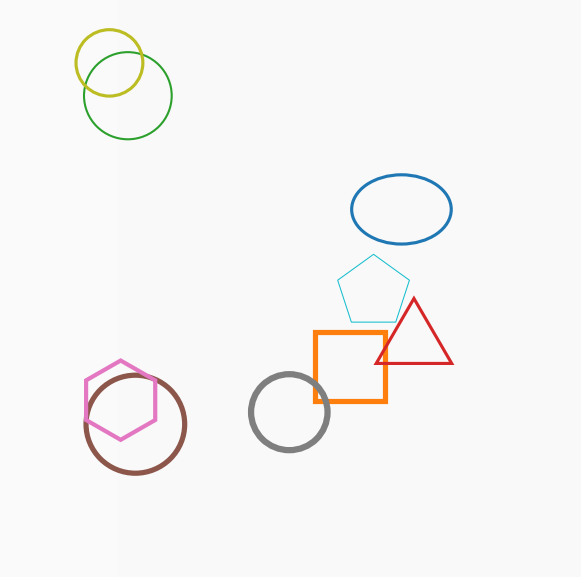[{"shape": "oval", "thickness": 1.5, "radius": 0.43, "center": [0.691, 0.637]}, {"shape": "square", "thickness": 2.5, "radius": 0.3, "center": [0.602, 0.364]}, {"shape": "circle", "thickness": 1, "radius": 0.38, "center": [0.22, 0.833]}, {"shape": "triangle", "thickness": 1.5, "radius": 0.37, "center": [0.712, 0.407]}, {"shape": "circle", "thickness": 2.5, "radius": 0.42, "center": [0.233, 0.265]}, {"shape": "hexagon", "thickness": 2, "radius": 0.34, "center": [0.208, 0.306]}, {"shape": "circle", "thickness": 3, "radius": 0.33, "center": [0.498, 0.285]}, {"shape": "circle", "thickness": 1.5, "radius": 0.29, "center": [0.188, 0.89]}, {"shape": "pentagon", "thickness": 0.5, "radius": 0.32, "center": [0.643, 0.494]}]